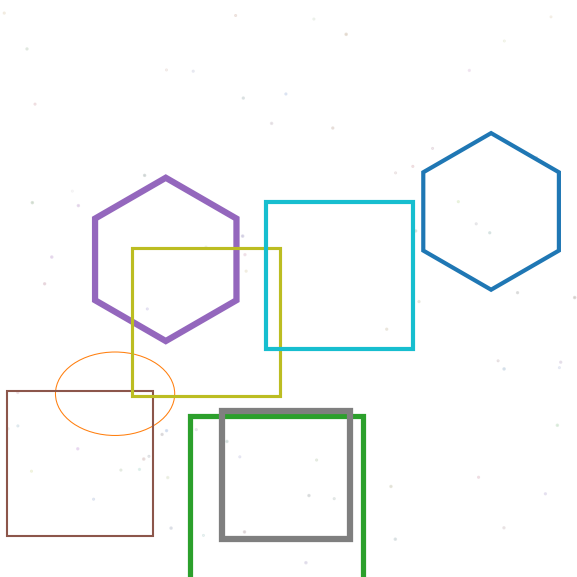[{"shape": "hexagon", "thickness": 2, "radius": 0.68, "center": [0.85, 0.633]}, {"shape": "oval", "thickness": 0.5, "radius": 0.52, "center": [0.199, 0.317]}, {"shape": "square", "thickness": 2.5, "radius": 0.75, "center": [0.479, 0.13]}, {"shape": "hexagon", "thickness": 3, "radius": 0.71, "center": [0.287, 0.55]}, {"shape": "square", "thickness": 1, "radius": 0.63, "center": [0.138, 0.197]}, {"shape": "square", "thickness": 3, "radius": 0.55, "center": [0.495, 0.176]}, {"shape": "square", "thickness": 1.5, "radius": 0.64, "center": [0.357, 0.442]}, {"shape": "square", "thickness": 2, "radius": 0.64, "center": [0.588, 0.522]}]